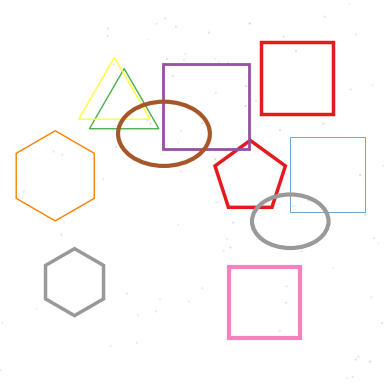[{"shape": "pentagon", "thickness": 2.5, "radius": 0.48, "center": [0.65, 0.539]}, {"shape": "square", "thickness": 2.5, "radius": 0.47, "center": [0.771, 0.798]}, {"shape": "square", "thickness": 0.5, "radius": 0.49, "center": [0.85, 0.547]}, {"shape": "triangle", "thickness": 1, "radius": 0.52, "center": [0.323, 0.718]}, {"shape": "square", "thickness": 2, "radius": 0.55, "center": [0.535, 0.723]}, {"shape": "hexagon", "thickness": 1, "radius": 0.59, "center": [0.143, 0.543]}, {"shape": "triangle", "thickness": 1, "radius": 0.54, "center": [0.297, 0.744]}, {"shape": "oval", "thickness": 3, "radius": 0.6, "center": [0.426, 0.652]}, {"shape": "square", "thickness": 3, "radius": 0.46, "center": [0.687, 0.215]}, {"shape": "hexagon", "thickness": 2.5, "radius": 0.43, "center": [0.194, 0.267]}, {"shape": "oval", "thickness": 3, "radius": 0.5, "center": [0.754, 0.425]}]